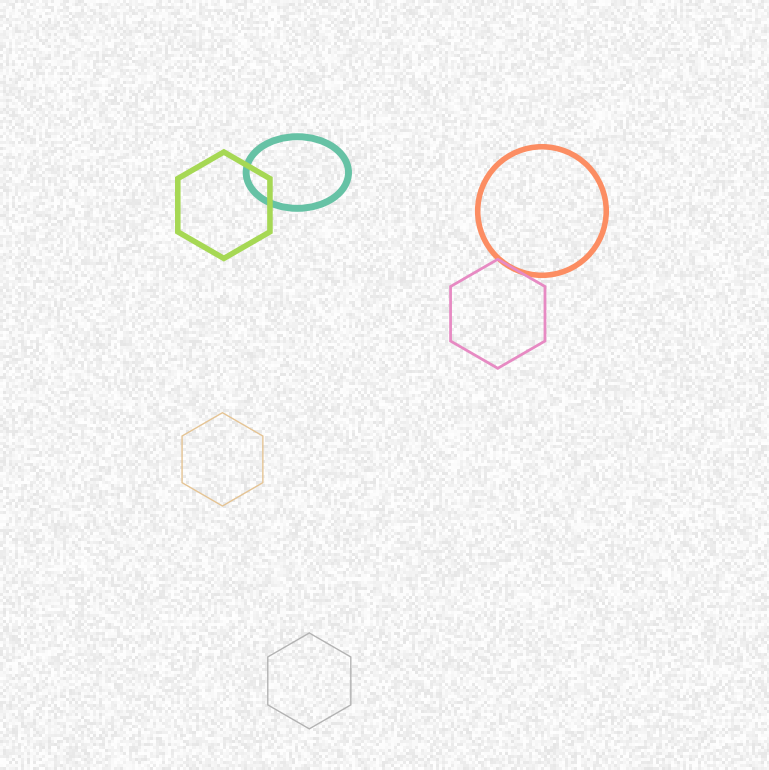[{"shape": "oval", "thickness": 2.5, "radius": 0.33, "center": [0.386, 0.776]}, {"shape": "circle", "thickness": 2, "radius": 0.42, "center": [0.704, 0.726]}, {"shape": "hexagon", "thickness": 1, "radius": 0.35, "center": [0.646, 0.592]}, {"shape": "hexagon", "thickness": 2, "radius": 0.35, "center": [0.291, 0.733]}, {"shape": "hexagon", "thickness": 0.5, "radius": 0.3, "center": [0.289, 0.403]}, {"shape": "hexagon", "thickness": 0.5, "radius": 0.31, "center": [0.402, 0.116]}]